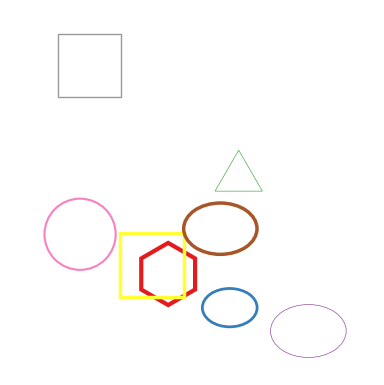[{"shape": "hexagon", "thickness": 3, "radius": 0.4, "center": [0.437, 0.288]}, {"shape": "oval", "thickness": 2, "radius": 0.36, "center": [0.597, 0.201]}, {"shape": "triangle", "thickness": 0.5, "radius": 0.36, "center": [0.62, 0.539]}, {"shape": "oval", "thickness": 0.5, "radius": 0.49, "center": [0.801, 0.14]}, {"shape": "square", "thickness": 2.5, "radius": 0.41, "center": [0.395, 0.311]}, {"shape": "oval", "thickness": 2.5, "radius": 0.48, "center": [0.572, 0.406]}, {"shape": "circle", "thickness": 1.5, "radius": 0.46, "center": [0.208, 0.392]}, {"shape": "square", "thickness": 1, "radius": 0.41, "center": [0.232, 0.83]}]